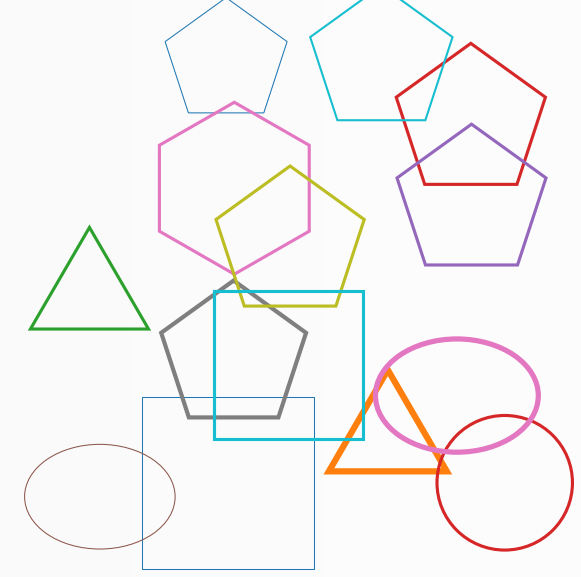[{"shape": "square", "thickness": 0.5, "radius": 0.74, "center": [0.392, 0.163]}, {"shape": "pentagon", "thickness": 0.5, "radius": 0.55, "center": [0.389, 0.893]}, {"shape": "triangle", "thickness": 3, "radius": 0.59, "center": [0.667, 0.242]}, {"shape": "triangle", "thickness": 1.5, "radius": 0.59, "center": [0.154, 0.488]}, {"shape": "pentagon", "thickness": 1.5, "radius": 0.67, "center": [0.81, 0.789]}, {"shape": "circle", "thickness": 1.5, "radius": 0.58, "center": [0.868, 0.163]}, {"shape": "pentagon", "thickness": 1.5, "radius": 0.67, "center": [0.811, 0.649]}, {"shape": "oval", "thickness": 0.5, "radius": 0.65, "center": [0.172, 0.139]}, {"shape": "hexagon", "thickness": 1.5, "radius": 0.74, "center": [0.403, 0.673]}, {"shape": "oval", "thickness": 2.5, "radius": 0.7, "center": [0.786, 0.314]}, {"shape": "pentagon", "thickness": 2, "radius": 0.66, "center": [0.402, 0.382]}, {"shape": "pentagon", "thickness": 1.5, "radius": 0.67, "center": [0.499, 0.578]}, {"shape": "pentagon", "thickness": 1, "radius": 0.64, "center": [0.656, 0.895]}, {"shape": "square", "thickness": 1.5, "radius": 0.64, "center": [0.496, 0.367]}]